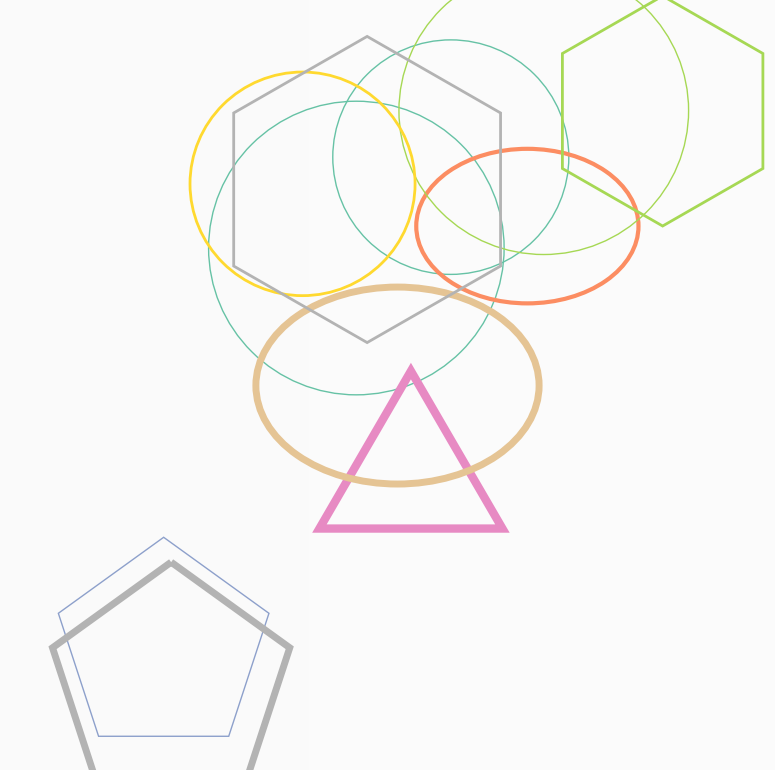[{"shape": "circle", "thickness": 0.5, "radius": 0.95, "center": [0.46, 0.678]}, {"shape": "circle", "thickness": 0.5, "radius": 0.76, "center": [0.582, 0.796]}, {"shape": "oval", "thickness": 1.5, "radius": 0.72, "center": [0.68, 0.706]}, {"shape": "pentagon", "thickness": 0.5, "radius": 0.71, "center": [0.211, 0.159]}, {"shape": "triangle", "thickness": 3, "radius": 0.68, "center": [0.53, 0.382]}, {"shape": "hexagon", "thickness": 1, "radius": 0.75, "center": [0.855, 0.856]}, {"shape": "circle", "thickness": 0.5, "radius": 0.93, "center": [0.702, 0.856]}, {"shape": "circle", "thickness": 1, "radius": 0.73, "center": [0.39, 0.761]}, {"shape": "oval", "thickness": 2.5, "radius": 0.91, "center": [0.513, 0.499]}, {"shape": "pentagon", "thickness": 2.5, "radius": 0.8, "center": [0.221, 0.109]}, {"shape": "hexagon", "thickness": 1, "radius": 0.99, "center": [0.474, 0.754]}]